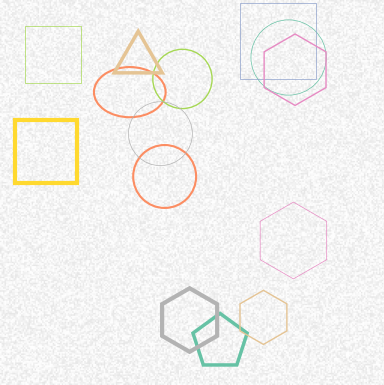[{"shape": "circle", "thickness": 0.5, "radius": 0.49, "center": [0.75, 0.851]}, {"shape": "pentagon", "thickness": 2.5, "radius": 0.37, "center": [0.572, 0.112]}, {"shape": "oval", "thickness": 1.5, "radius": 0.47, "center": [0.337, 0.761]}, {"shape": "circle", "thickness": 1.5, "radius": 0.41, "center": [0.428, 0.542]}, {"shape": "square", "thickness": 0.5, "radius": 0.49, "center": [0.722, 0.893]}, {"shape": "hexagon", "thickness": 1, "radius": 0.46, "center": [0.766, 0.819]}, {"shape": "hexagon", "thickness": 0.5, "radius": 0.5, "center": [0.762, 0.375]}, {"shape": "square", "thickness": 0.5, "radius": 0.37, "center": [0.137, 0.858]}, {"shape": "circle", "thickness": 1, "radius": 0.38, "center": [0.474, 0.795]}, {"shape": "square", "thickness": 3, "radius": 0.41, "center": [0.12, 0.606]}, {"shape": "hexagon", "thickness": 1, "radius": 0.35, "center": [0.684, 0.176]}, {"shape": "triangle", "thickness": 2.5, "radius": 0.36, "center": [0.359, 0.847]}, {"shape": "circle", "thickness": 0.5, "radius": 0.42, "center": [0.417, 0.653]}, {"shape": "hexagon", "thickness": 3, "radius": 0.41, "center": [0.493, 0.169]}]